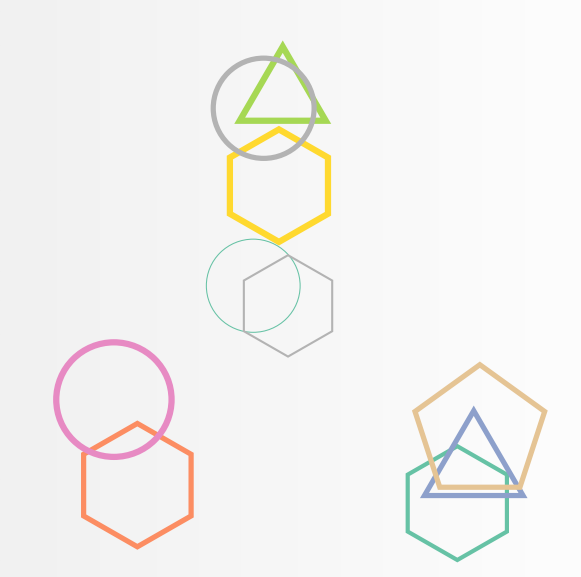[{"shape": "circle", "thickness": 0.5, "radius": 0.4, "center": [0.436, 0.504]}, {"shape": "hexagon", "thickness": 2, "radius": 0.49, "center": [0.787, 0.128]}, {"shape": "hexagon", "thickness": 2.5, "radius": 0.53, "center": [0.236, 0.159]}, {"shape": "triangle", "thickness": 2.5, "radius": 0.49, "center": [0.815, 0.19]}, {"shape": "circle", "thickness": 3, "radius": 0.5, "center": [0.196, 0.307]}, {"shape": "triangle", "thickness": 3, "radius": 0.43, "center": [0.486, 0.833]}, {"shape": "hexagon", "thickness": 3, "radius": 0.49, "center": [0.48, 0.678]}, {"shape": "pentagon", "thickness": 2.5, "radius": 0.59, "center": [0.826, 0.25]}, {"shape": "circle", "thickness": 2.5, "radius": 0.43, "center": [0.454, 0.812]}, {"shape": "hexagon", "thickness": 1, "radius": 0.44, "center": [0.496, 0.469]}]